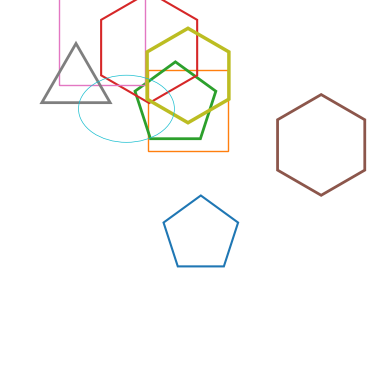[{"shape": "pentagon", "thickness": 1.5, "radius": 0.51, "center": [0.522, 0.39]}, {"shape": "square", "thickness": 1, "radius": 0.52, "center": [0.488, 0.713]}, {"shape": "pentagon", "thickness": 2, "radius": 0.55, "center": [0.456, 0.729]}, {"shape": "hexagon", "thickness": 1.5, "radius": 0.72, "center": [0.387, 0.876]}, {"shape": "hexagon", "thickness": 2, "radius": 0.65, "center": [0.834, 0.624]}, {"shape": "square", "thickness": 1, "radius": 0.56, "center": [0.264, 0.892]}, {"shape": "triangle", "thickness": 2, "radius": 0.51, "center": [0.197, 0.785]}, {"shape": "hexagon", "thickness": 2.5, "radius": 0.61, "center": [0.488, 0.804]}, {"shape": "oval", "thickness": 0.5, "radius": 0.62, "center": [0.328, 0.717]}]